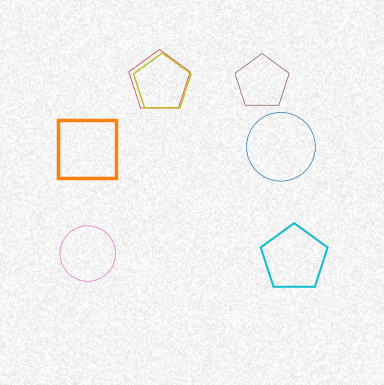[{"shape": "circle", "thickness": 0.5, "radius": 0.45, "center": [0.73, 0.619]}, {"shape": "square", "thickness": 2.5, "radius": 0.38, "center": [0.226, 0.613]}, {"shape": "pentagon", "thickness": 0.5, "radius": 0.42, "center": [0.414, 0.787]}, {"shape": "pentagon", "thickness": 0.5, "radius": 0.37, "center": [0.681, 0.787]}, {"shape": "circle", "thickness": 0.5, "radius": 0.36, "center": [0.228, 0.341]}, {"shape": "pentagon", "thickness": 1, "radius": 0.39, "center": [0.421, 0.784]}, {"shape": "pentagon", "thickness": 1.5, "radius": 0.46, "center": [0.764, 0.329]}]